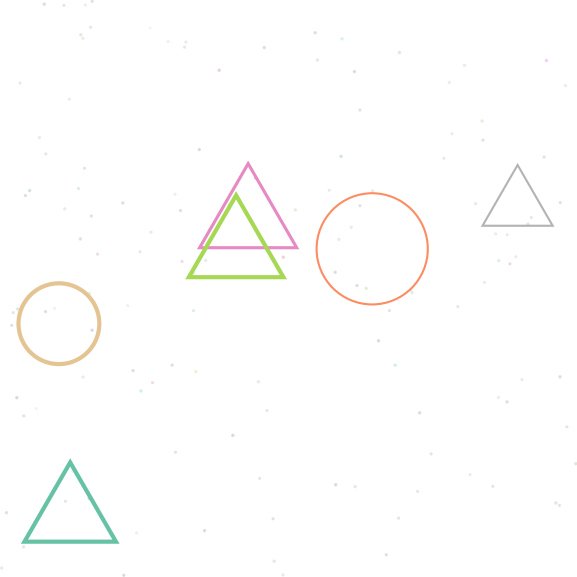[{"shape": "triangle", "thickness": 2, "radius": 0.46, "center": [0.122, 0.107]}, {"shape": "circle", "thickness": 1, "radius": 0.48, "center": [0.644, 0.568]}, {"shape": "triangle", "thickness": 1.5, "radius": 0.49, "center": [0.43, 0.619]}, {"shape": "triangle", "thickness": 2, "radius": 0.47, "center": [0.409, 0.566]}, {"shape": "circle", "thickness": 2, "radius": 0.35, "center": [0.102, 0.439]}, {"shape": "triangle", "thickness": 1, "radius": 0.35, "center": [0.896, 0.643]}]